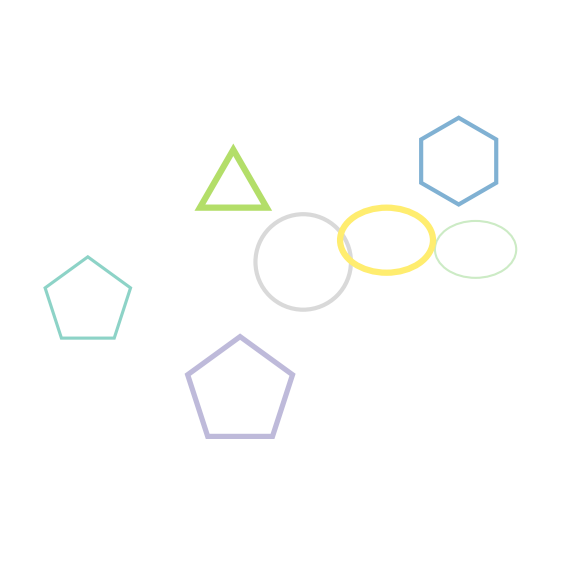[{"shape": "pentagon", "thickness": 1.5, "radius": 0.39, "center": [0.152, 0.477]}, {"shape": "pentagon", "thickness": 2.5, "radius": 0.48, "center": [0.416, 0.321]}, {"shape": "hexagon", "thickness": 2, "radius": 0.38, "center": [0.794, 0.72]}, {"shape": "triangle", "thickness": 3, "radius": 0.33, "center": [0.404, 0.673]}, {"shape": "circle", "thickness": 2, "radius": 0.41, "center": [0.525, 0.546]}, {"shape": "oval", "thickness": 1, "radius": 0.35, "center": [0.824, 0.567]}, {"shape": "oval", "thickness": 3, "radius": 0.4, "center": [0.669, 0.583]}]